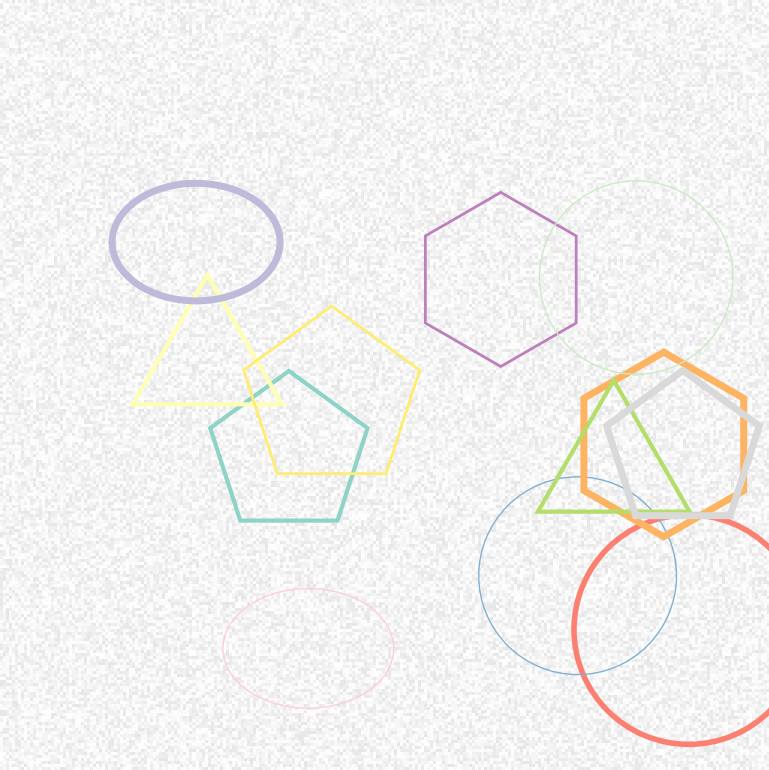[{"shape": "pentagon", "thickness": 1.5, "radius": 0.54, "center": [0.375, 0.411]}, {"shape": "triangle", "thickness": 1.5, "radius": 0.56, "center": [0.269, 0.531]}, {"shape": "oval", "thickness": 2.5, "radius": 0.55, "center": [0.255, 0.686]}, {"shape": "circle", "thickness": 2, "radius": 0.75, "center": [0.895, 0.182]}, {"shape": "circle", "thickness": 0.5, "radius": 0.64, "center": [0.75, 0.252]}, {"shape": "hexagon", "thickness": 2.5, "radius": 0.6, "center": [0.862, 0.423]}, {"shape": "triangle", "thickness": 1.5, "radius": 0.57, "center": [0.797, 0.392]}, {"shape": "oval", "thickness": 0.5, "radius": 0.55, "center": [0.4, 0.158]}, {"shape": "pentagon", "thickness": 2.5, "radius": 0.52, "center": [0.887, 0.415]}, {"shape": "hexagon", "thickness": 1, "radius": 0.57, "center": [0.65, 0.637]}, {"shape": "circle", "thickness": 0.5, "radius": 0.63, "center": [0.826, 0.64]}, {"shape": "pentagon", "thickness": 1, "radius": 0.6, "center": [0.431, 0.482]}]